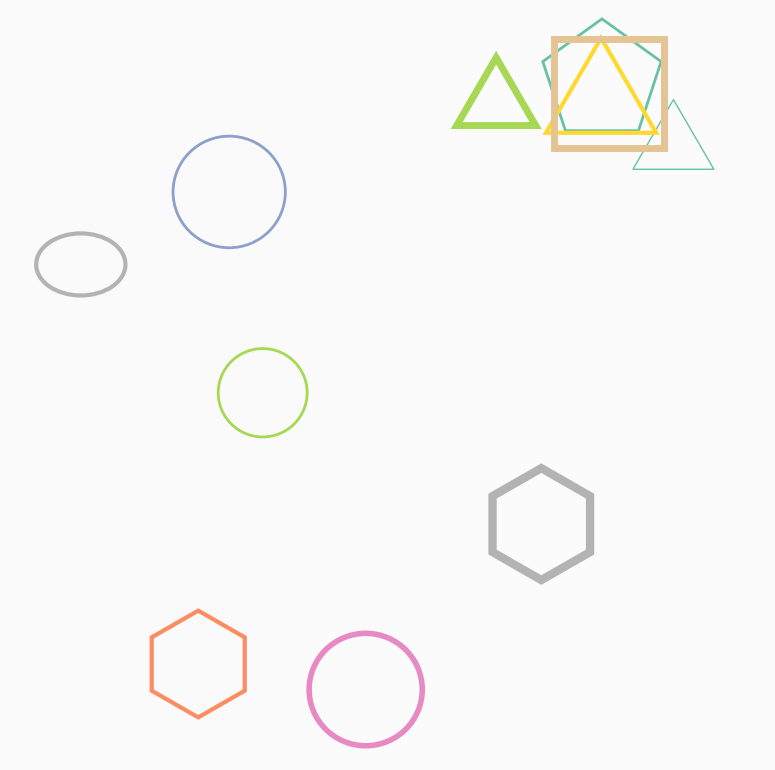[{"shape": "triangle", "thickness": 0.5, "radius": 0.3, "center": [0.869, 0.81]}, {"shape": "pentagon", "thickness": 1, "radius": 0.4, "center": [0.777, 0.895]}, {"shape": "hexagon", "thickness": 1.5, "radius": 0.35, "center": [0.256, 0.138]}, {"shape": "circle", "thickness": 1, "radius": 0.36, "center": [0.296, 0.751]}, {"shape": "circle", "thickness": 2, "radius": 0.36, "center": [0.472, 0.104]}, {"shape": "triangle", "thickness": 2.5, "radius": 0.29, "center": [0.64, 0.866]}, {"shape": "circle", "thickness": 1, "radius": 0.29, "center": [0.339, 0.49]}, {"shape": "triangle", "thickness": 1.5, "radius": 0.41, "center": [0.776, 0.869]}, {"shape": "square", "thickness": 2.5, "radius": 0.35, "center": [0.785, 0.878]}, {"shape": "hexagon", "thickness": 3, "radius": 0.36, "center": [0.698, 0.319]}, {"shape": "oval", "thickness": 1.5, "radius": 0.29, "center": [0.104, 0.657]}]